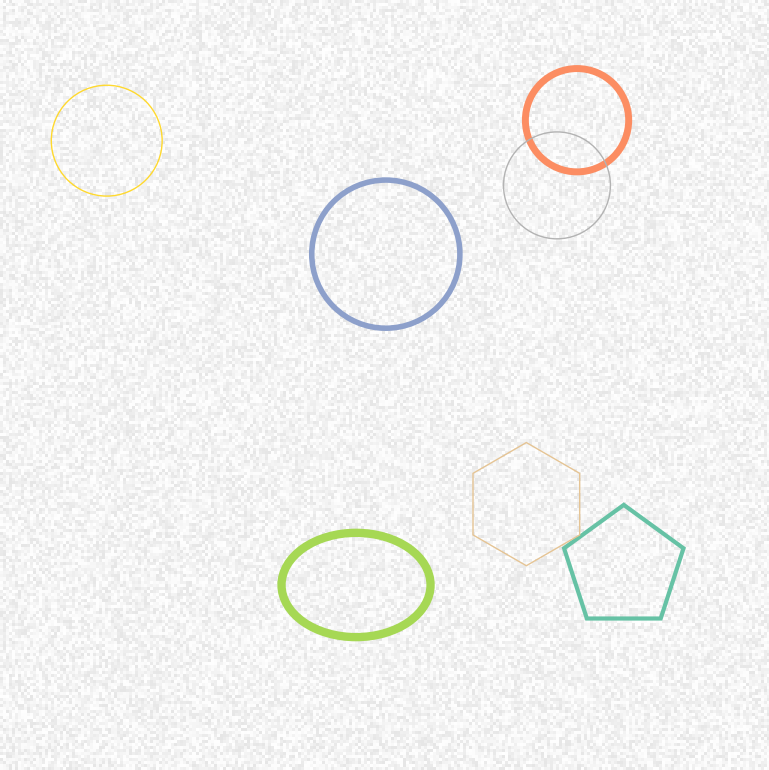[{"shape": "pentagon", "thickness": 1.5, "radius": 0.41, "center": [0.81, 0.263]}, {"shape": "circle", "thickness": 2.5, "radius": 0.34, "center": [0.749, 0.844]}, {"shape": "circle", "thickness": 2, "radius": 0.48, "center": [0.501, 0.67]}, {"shape": "oval", "thickness": 3, "radius": 0.48, "center": [0.462, 0.24]}, {"shape": "circle", "thickness": 0.5, "radius": 0.36, "center": [0.139, 0.817]}, {"shape": "hexagon", "thickness": 0.5, "radius": 0.4, "center": [0.684, 0.345]}, {"shape": "circle", "thickness": 0.5, "radius": 0.35, "center": [0.723, 0.759]}]